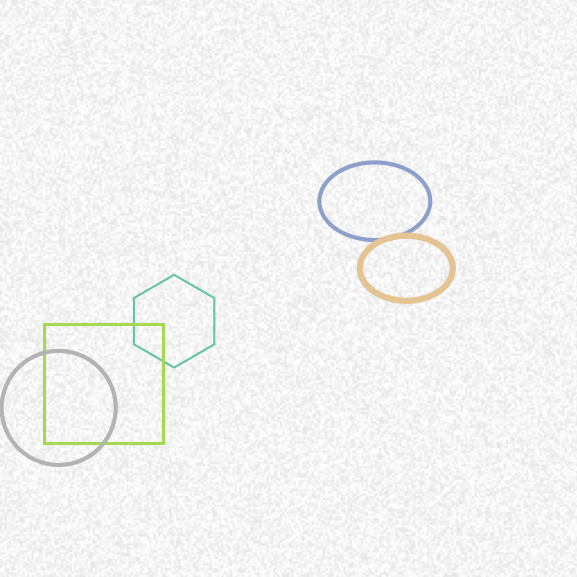[{"shape": "hexagon", "thickness": 1, "radius": 0.4, "center": [0.302, 0.443]}, {"shape": "oval", "thickness": 2, "radius": 0.48, "center": [0.649, 0.651]}, {"shape": "square", "thickness": 1.5, "radius": 0.52, "center": [0.179, 0.336]}, {"shape": "oval", "thickness": 3, "radius": 0.4, "center": [0.704, 0.535]}, {"shape": "circle", "thickness": 2, "radius": 0.49, "center": [0.102, 0.293]}]